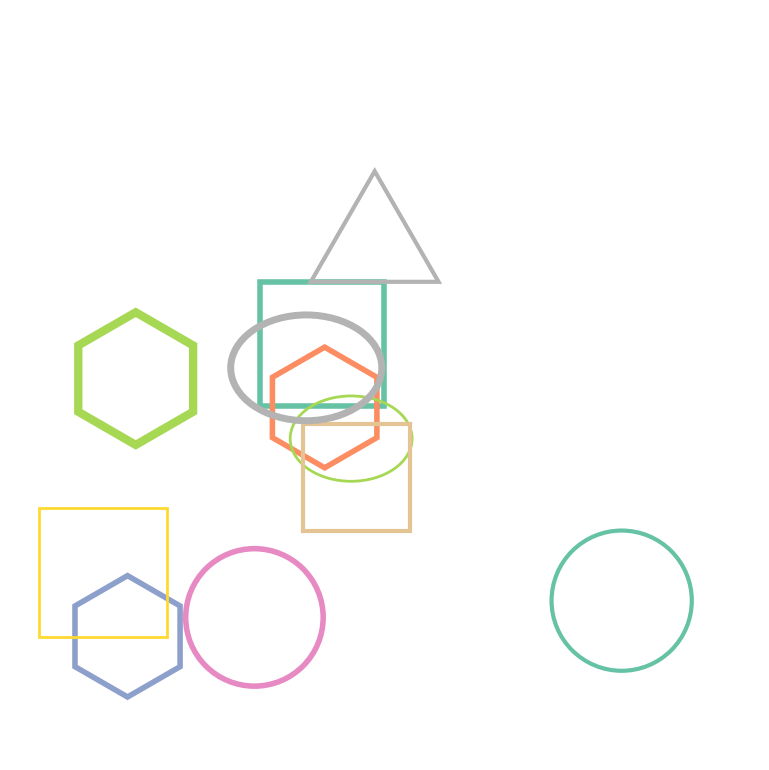[{"shape": "circle", "thickness": 1.5, "radius": 0.46, "center": [0.807, 0.22]}, {"shape": "square", "thickness": 2, "radius": 0.4, "center": [0.418, 0.553]}, {"shape": "hexagon", "thickness": 2, "radius": 0.39, "center": [0.422, 0.471]}, {"shape": "hexagon", "thickness": 2, "radius": 0.39, "center": [0.166, 0.174]}, {"shape": "circle", "thickness": 2, "radius": 0.45, "center": [0.33, 0.198]}, {"shape": "hexagon", "thickness": 3, "radius": 0.43, "center": [0.176, 0.508]}, {"shape": "oval", "thickness": 1, "radius": 0.4, "center": [0.456, 0.43]}, {"shape": "square", "thickness": 1, "radius": 0.42, "center": [0.133, 0.256]}, {"shape": "square", "thickness": 1.5, "radius": 0.35, "center": [0.463, 0.38]}, {"shape": "triangle", "thickness": 1.5, "radius": 0.48, "center": [0.487, 0.682]}, {"shape": "oval", "thickness": 2.5, "radius": 0.49, "center": [0.398, 0.522]}]